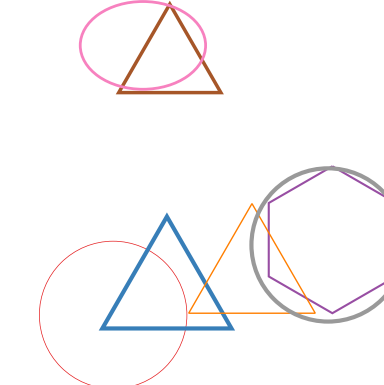[{"shape": "circle", "thickness": 0.5, "radius": 0.96, "center": [0.294, 0.182]}, {"shape": "triangle", "thickness": 3, "radius": 0.97, "center": [0.434, 0.244]}, {"shape": "hexagon", "thickness": 1.5, "radius": 0.95, "center": [0.863, 0.377]}, {"shape": "triangle", "thickness": 1, "radius": 0.95, "center": [0.654, 0.281]}, {"shape": "triangle", "thickness": 2.5, "radius": 0.77, "center": [0.441, 0.836]}, {"shape": "oval", "thickness": 2, "radius": 0.81, "center": [0.371, 0.882]}, {"shape": "circle", "thickness": 3, "radius": 1.0, "center": [0.852, 0.364]}]